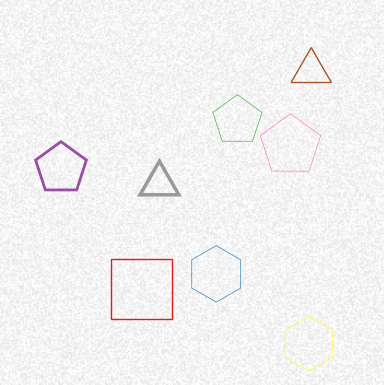[{"shape": "square", "thickness": 1, "radius": 0.39, "center": [0.367, 0.25]}, {"shape": "hexagon", "thickness": 0.5, "radius": 0.37, "center": [0.562, 0.289]}, {"shape": "pentagon", "thickness": 0.5, "radius": 0.33, "center": [0.617, 0.687]}, {"shape": "pentagon", "thickness": 2, "radius": 0.35, "center": [0.158, 0.563]}, {"shape": "hexagon", "thickness": 0.5, "radius": 0.36, "center": [0.803, 0.108]}, {"shape": "triangle", "thickness": 1, "radius": 0.3, "center": [0.808, 0.816]}, {"shape": "pentagon", "thickness": 0.5, "radius": 0.41, "center": [0.755, 0.622]}, {"shape": "triangle", "thickness": 2.5, "radius": 0.29, "center": [0.414, 0.523]}]